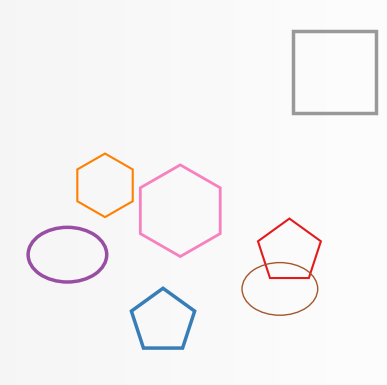[{"shape": "pentagon", "thickness": 1.5, "radius": 0.43, "center": [0.747, 0.347]}, {"shape": "pentagon", "thickness": 2.5, "radius": 0.43, "center": [0.421, 0.165]}, {"shape": "oval", "thickness": 2.5, "radius": 0.51, "center": [0.174, 0.339]}, {"shape": "hexagon", "thickness": 1.5, "radius": 0.41, "center": [0.271, 0.519]}, {"shape": "oval", "thickness": 1, "radius": 0.49, "center": [0.722, 0.25]}, {"shape": "hexagon", "thickness": 2, "radius": 0.6, "center": [0.465, 0.453]}, {"shape": "square", "thickness": 2.5, "radius": 0.53, "center": [0.864, 0.812]}]